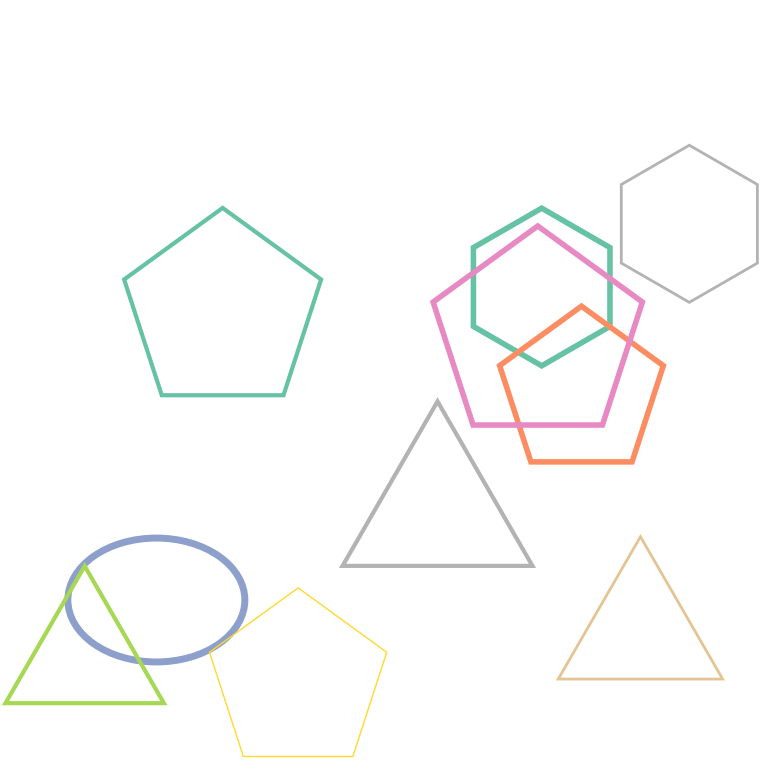[{"shape": "hexagon", "thickness": 2, "radius": 0.51, "center": [0.703, 0.627]}, {"shape": "pentagon", "thickness": 1.5, "radius": 0.67, "center": [0.289, 0.595]}, {"shape": "pentagon", "thickness": 2, "radius": 0.56, "center": [0.755, 0.491]}, {"shape": "oval", "thickness": 2.5, "radius": 0.57, "center": [0.203, 0.221]}, {"shape": "pentagon", "thickness": 2, "radius": 0.71, "center": [0.698, 0.564]}, {"shape": "triangle", "thickness": 1.5, "radius": 0.59, "center": [0.11, 0.146]}, {"shape": "pentagon", "thickness": 0.5, "radius": 0.61, "center": [0.387, 0.115]}, {"shape": "triangle", "thickness": 1, "radius": 0.62, "center": [0.832, 0.18]}, {"shape": "hexagon", "thickness": 1, "radius": 0.51, "center": [0.895, 0.709]}, {"shape": "triangle", "thickness": 1.5, "radius": 0.71, "center": [0.568, 0.336]}]